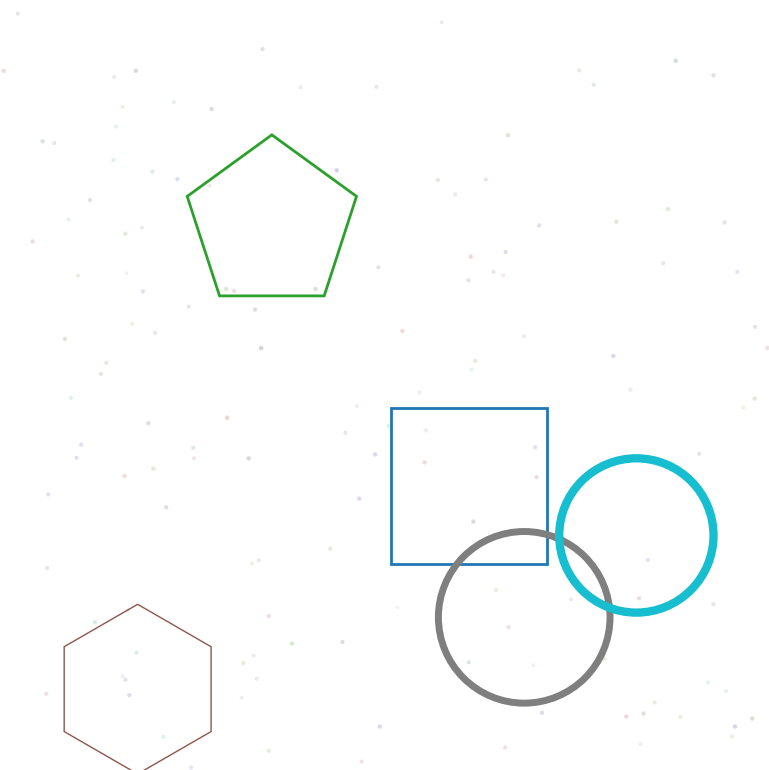[{"shape": "square", "thickness": 1, "radius": 0.51, "center": [0.609, 0.369]}, {"shape": "pentagon", "thickness": 1, "radius": 0.58, "center": [0.353, 0.709]}, {"shape": "hexagon", "thickness": 0.5, "radius": 0.55, "center": [0.179, 0.105]}, {"shape": "circle", "thickness": 2.5, "radius": 0.56, "center": [0.681, 0.198]}, {"shape": "circle", "thickness": 3, "radius": 0.5, "center": [0.826, 0.305]}]